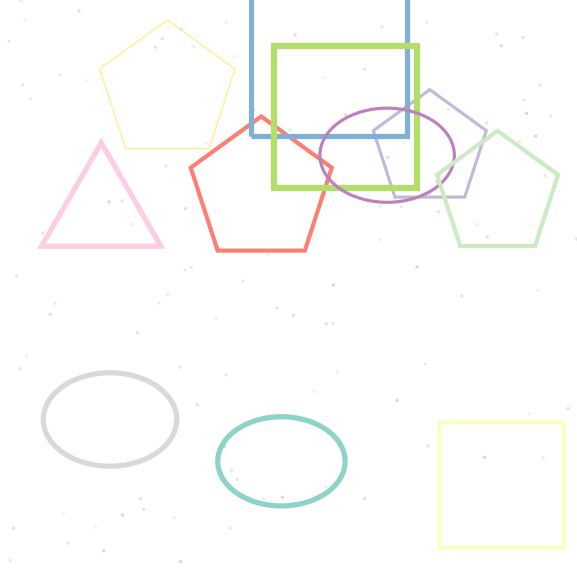[{"shape": "oval", "thickness": 2.5, "radius": 0.55, "center": [0.487, 0.2]}, {"shape": "square", "thickness": 1.5, "radius": 0.54, "center": [0.868, 0.16]}, {"shape": "pentagon", "thickness": 1.5, "radius": 0.51, "center": [0.744, 0.741]}, {"shape": "pentagon", "thickness": 2, "radius": 0.64, "center": [0.452, 0.669]}, {"shape": "square", "thickness": 2.5, "radius": 0.68, "center": [0.569, 0.899]}, {"shape": "square", "thickness": 3, "radius": 0.62, "center": [0.598, 0.797]}, {"shape": "triangle", "thickness": 2.5, "radius": 0.6, "center": [0.175, 0.632]}, {"shape": "oval", "thickness": 2.5, "radius": 0.58, "center": [0.19, 0.273]}, {"shape": "oval", "thickness": 1.5, "radius": 0.58, "center": [0.67, 0.73]}, {"shape": "pentagon", "thickness": 2, "radius": 0.55, "center": [0.862, 0.662]}, {"shape": "pentagon", "thickness": 0.5, "radius": 0.62, "center": [0.29, 0.842]}]